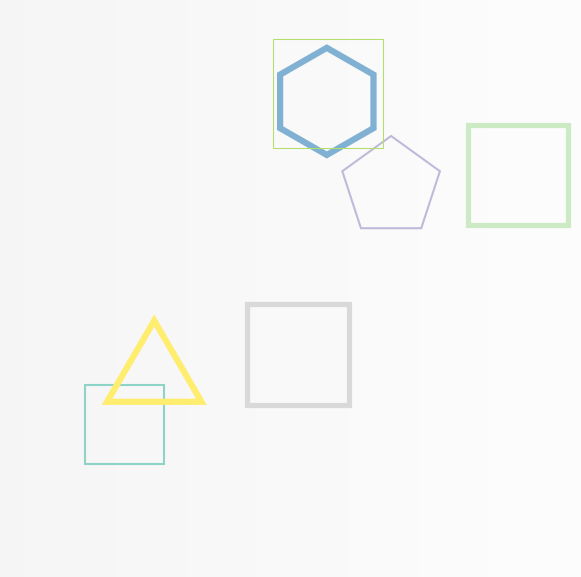[{"shape": "square", "thickness": 1, "radius": 0.34, "center": [0.215, 0.264]}, {"shape": "pentagon", "thickness": 1, "radius": 0.44, "center": [0.673, 0.675]}, {"shape": "hexagon", "thickness": 3, "radius": 0.46, "center": [0.562, 0.824]}, {"shape": "square", "thickness": 0.5, "radius": 0.48, "center": [0.564, 0.837]}, {"shape": "square", "thickness": 2.5, "radius": 0.44, "center": [0.513, 0.385]}, {"shape": "square", "thickness": 2.5, "radius": 0.43, "center": [0.891, 0.696]}, {"shape": "triangle", "thickness": 3, "radius": 0.47, "center": [0.265, 0.35]}]